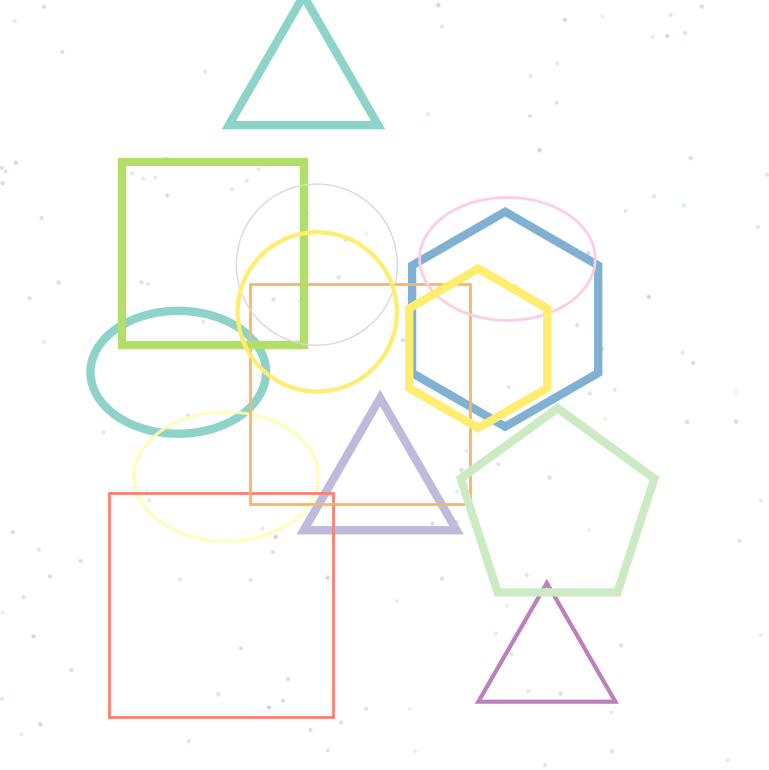[{"shape": "triangle", "thickness": 3, "radius": 0.56, "center": [0.394, 0.894]}, {"shape": "oval", "thickness": 3, "radius": 0.57, "center": [0.231, 0.517]}, {"shape": "oval", "thickness": 1, "radius": 0.6, "center": [0.294, 0.381]}, {"shape": "triangle", "thickness": 3, "radius": 0.57, "center": [0.494, 0.369]}, {"shape": "square", "thickness": 1, "radius": 0.73, "center": [0.287, 0.214]}, {"shape": "hexagon", "thickness": 3, "radius": 0.7, "center": [0.656, 0.585]}, {"shape": "square", "thickness": 1, "radius": 0.72, "center": [0.467, 0.488]}, {"shape": "square", "thickness": 3, "radius": 0.59, "center": [0.277, 0.671]}, {"shape": "oval", "thickness": 1, "radius": 0.57, "center": [0.659, 0.664]}, {"shape": "circle", "thickness": 0.5, "radius": 0.52, "center": [0.412, 0.656]}, {"shape": "triangle", "thickness": 1.5, "radius": 0.51, "center": [0.71, 0.14]}, {"shape": "pentagon", "thickness": 3, "radius": 0.66, "center": [0.724, 0.338]}, {"shape": "circle", "thickness": 1.5, "radius": 0.52, "center": [0.412, 0.595]}, {"shape": "hexagon", "thickness": 3, "radius": 0.52, "center": [0.621, 0.548]}]